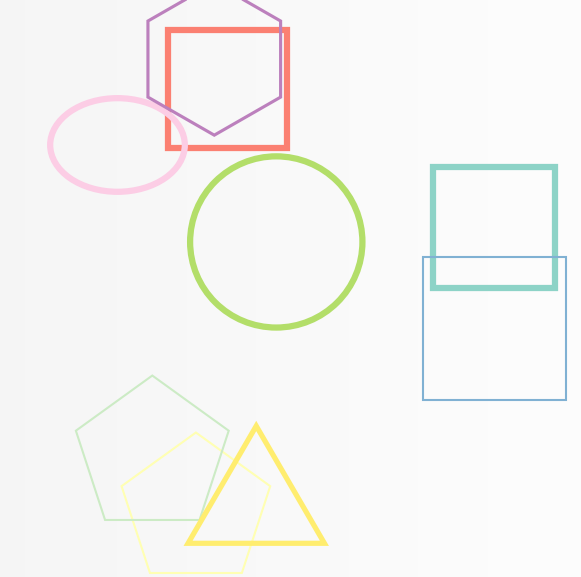[{"shape": "square", "thickness": 3, "radius": 0.53, "center": [0.85, 0.605]}, {"shape": "pentagon", "thickness": 1, "radius": 0.67, "center": [0.337, 0.116]}, {"shape": "square", "thickness": 3, "radius": 0.51, "center": [0.392, 0.845]}, {"shape": "square", "thickness": 1, "radius": 0.62, "center": [0.851, 0.43]}, {"shape": "circle", "thickness": 3, "radius": 0.74, "center": [0.475, 0.58]}, {"shape": "oval", "thickness": 3, "radius": 0.58, "center": [0.202, 0.748]}, {"shape": "hexagon", "thickness": 1.5, "radius": 0.66, "center": [0.369, 0.897]}, {"shape": "pentagon", "thickness": 1, "radius": 0.69, "center": [0.262, 0.211]}, {"shape": "triangle", "thickness": 2.5, "radius": 0.68, "center": [0.441, 0.126]}]